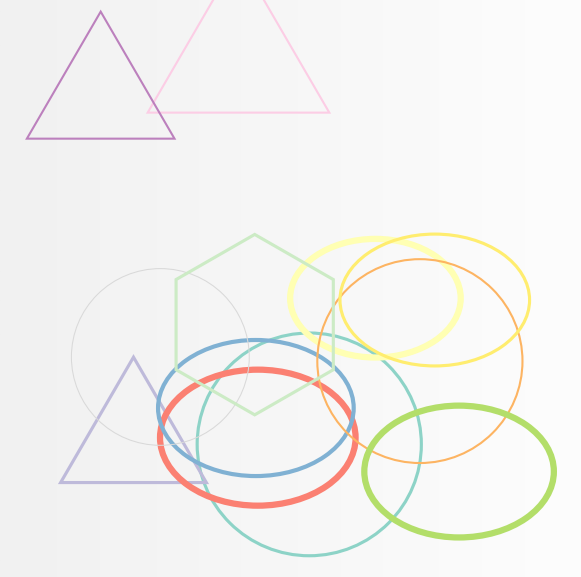[{"shape": "circle", "thickness": 1.5, "radius": 0.96, "center": [0.532, 0.23]}, {"shape": "oval", "thickness": 3, "radius": 0.73, "center": [0.646, 0.483]}, {"shape": "triangle", "thickness": 1.5, "radius": 0.72, "center": [0.23, 0.236]}, {"shape": "oval", "thickness": 3, "radius": 0.84, "center": [0.444, 0.241]}, {"shape": "oval", "thickness": 2, "radius": 0.84, "center": [0.44, 0.293]}, {"shape": "circle", "thickness": 1, "radius": 0.88, "center": [0.722, 0.374]}, {"shape": "oval", "thickness": 3, "radius": 0.82, "center": [0.79, 0.183]}, {"shape": "triangle", "thickness": 1, "radius": 0.9, "center": [0.41, 0.894]}, {"shape": "circle", "thickness": 0.5, "radius": 0.76, "center": [0.276, 0.381]}, {"shape": "triangle", "thickness": 1, "radius": 0.73, "center": [0.173, 0.832]}, {"shape": "hexagon", "thickness": 1.5, "radius": 0.78, "center": [0.438, 0.437]}, {"shape": "oval", "thickness": 1.5, "radius": 0.82, "center": [0.748, 0.48]}]